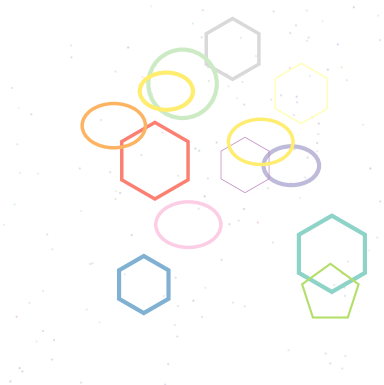[{"shape": "hexagon", "thickness": 3, "radius": 0.5, "center": [0.862, 0.341]}, {"shape": "hexagon", "thickness": 1, "radius": 0.39, "center": [0.783, 0.757]}, {"shape": "oval", "thickness": 3, "radius": 0.36, "center": [0.757, 0.57]}, {"shape": "hexagon", "thickness": 2.5, "radius": 0.5, "center": [0.402, 0.583]}, {"shape": "hexagon", "thickness": 3, "radius": 0.37, "center": [0.373, 0.261]}, {"shape": "oval", "thickness": 2.5, "radius": 0.41, "center": [0.296, 0.674]}, {"shape": "pentagon", "thickness": 1.5, "radius": 0.39, "center": [0.858, 0.238]}, {"shape": "oval", "thickness": 2.5, "radius": 0.42, "center": [0.489, 0.417]}, {"shape": "hexagon", "thickness": 2.5, "radius": 0.39, "center": [0.604, 0.873]}, {"shape": "hexagon", "thickness": 0.5, "radius": 0.36, "center": [0.636, 0.572]}, {"shape": "circle", "thickness": 3, "radius": 0.44, "center": [0.474, 0.782]}, {"shape": "oval", "thickness": 2.5, "radius": 0.42, "center": [0.677, 0.632]}, {"shape": "oval", "thickness": 3, "radius": 0.35, "center": [0.432, 0.763]}]